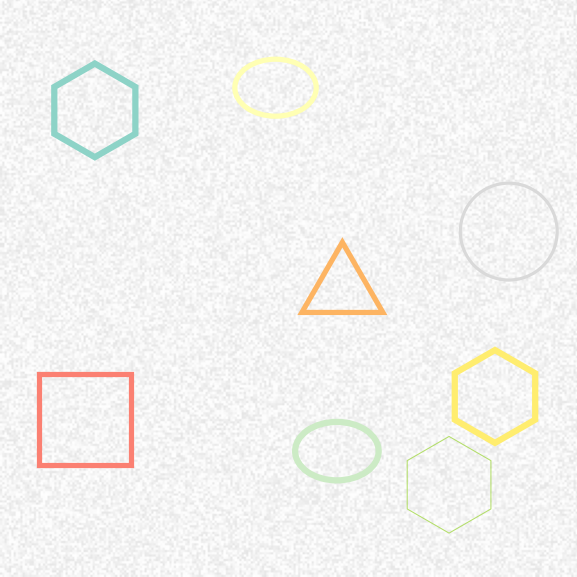[{"shape": "hexagon", "thickness": 3, "radius": 0.41, "center": [0.164, 0.808]}, {"shape": "oval", "thickness": 2.5, "radius": 0.35, "center": [0.477, 0.847]}, {"shape": "square", "thickness": 2.5, "radius": 0.4, "center": [0.147, 0.273]}, {"shape": "triangle", "thickness": 2.5, "radius": 0.4, "center": [0.593, 0.499]}, {"shape": "hexagon", "thickness": 0.5, "radius": 0.42, "center": [0.778, 0.16]}, {"shape": "circle", "thickness": 1.5, "radius": 0.42, "center": [0.881, 0.598]}, {"shape": "oval", "thickness": 3, "radius": 0.36, "center": [0.583, 0.218]}, {"shape": "hexagon", "thickness": 3, "radius": 0.4, "center": [0.857, 0.313]}]